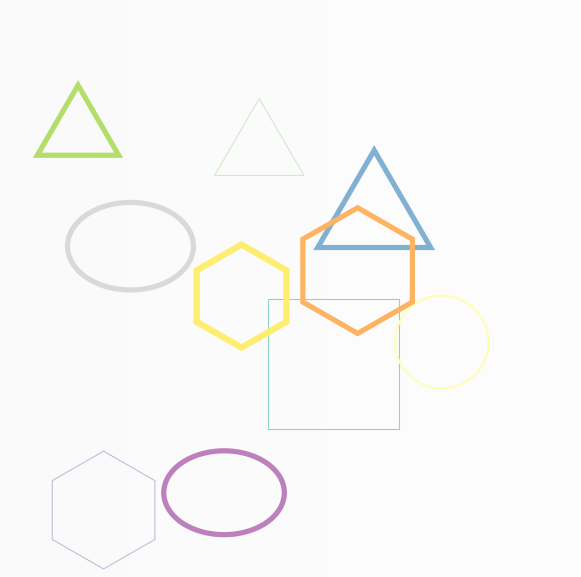[{"shape": "square", "thickness": 0.5, "radius": 0.56, "center": [0.574, 0.369]}, {"shape": "circle", "thickness": 1, "radius": 0.4, "center": [0.76, 0.407]}, {"shape": "hexagon", "thickness": 0.5, "radius": 0.51, "center": [0.178, 0.116]}, {"shape": "triangle", "thickness": 2.5, "radius": 0.56, "center": [0.644, 0.627]}, {"shape": "hexagon", "thickness": 2.5, "radius": 0.54, "center": [0.615, 0.531]}, {"shape": "triangle", "thickness": 2.5, "radius": 0.4, "center": [0.134, 0.771]}, {"shape": "oval", "thickness": 2.5, "radius": 0.54, "center": [0.224, 0.573]}, {"shape": "oval", "thickness": 2.5, "radius": 0.52, "center": [0.385, 0.146]}, {"shape": "triangle", "thickness": 0.5, "radius": 0.44, "center": [0.446, 0.74]}, {"shape": "hexagon", "thickness": 3, "radius": 0.45, "center": [0.415, 0.486]}]